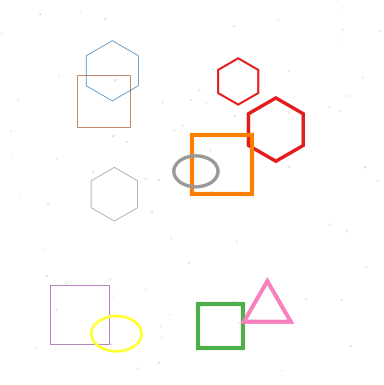[{"shape": "hexagon", "thickness": 1.5, "radius": 0.3, "center": [0.619, 0.788]}, {"shape": "hexagon", "thickness": 2.5, "radius": 0.41, "center": [0.717, 0.663]}, {"shape": "hexagon", "thickness": 0.5, "radius": 0.39, "center": [0.292, 0.816]}, {"shape": "square", "thickness": 3, "radius": 0.29, "center": [0.573, 0.154]}, {"shape": "square", "thickness": 0.5, "radius": 0.39, "center": [0.207, 0.184]}, {"shape": "square", "thickness": 3, "radius": 0.39, "center": [0.577, 0.572]}, {"shape": "oval", "thickness": 2, "radius": 0.33, "center": [0.303, 0.133]}, {"shape": "square", "thickness": 0.5, "radius": 0.34, "center": [0.269, 0.738]}, {"shape": "triangle", "thickness": 3, "radius": 0.35, "center": [0.694, 0.199]}, {"shape": "hexagon", "thickness": 0.5, "radius": 0.35, "center": [0.297, 0.495]}, {"shape": "oval", "thickness": 2.5, "radius": 0.29, "center": [0.509, 0.555]}]